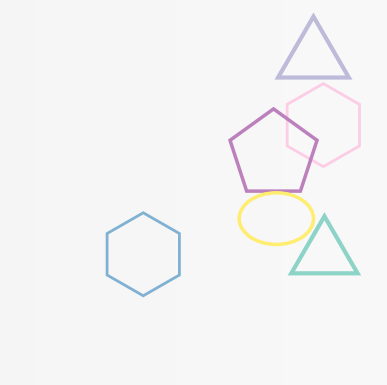[{"shape": "triangle", "thickness": 3, "radius": 0.49, "center": [0.837, 0.339]}, {"shape": "triangle", "thickness": 3, "radius": 0.53, "center": [0.809, 0.851]}, {"shape": "hexagon", "thickness": 2, "radius": 0.54, "center": [0.37, 0.34]}, {"shape": "hexagon", "thickness": 2, "radius": 0.54, "center": [0.834, 0.675]}, {"shape": "pentagon", "thickness": 2.5, "radius": 0.59, "center": [0.706, 0.599]}, {"shape": "oval", "thickness": 2.5, "radius": 0.48, "center": [0.713, 0.432]}]